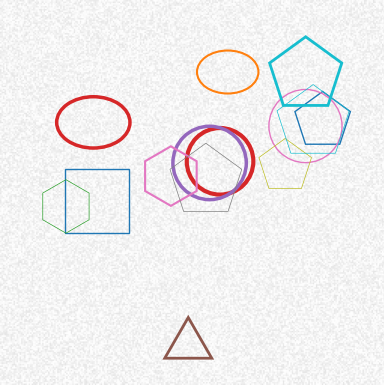[{"shape": "pentagon", "thickness": 1, "radius": 0.38, "center": [0.838, 0.687]}, {"shape": "square", "thickness": 1, "radius": 0.41, "center": [0.252, 0.477]}, {"shape": "oval", "thickness": 1.5, "radius": 0.4, "center": [0.591, 0.813]}, {"shape": "hexagon", "thickness": 0.5, "radius": 0.35, "center": [0.171, 0.464]}, {"shape": "circle", "thickness": 3, "radius": 0.43, "center": [0.572, 0.581]}, {"shape": "oval", "thickness": 2.5, "radius": 0.48, "center": [0.242, 0.682]}, {"shape": "circle", "thickness": 2.5, "radius": 0.48, "center": [0.544, 0.577]}, {"shape": "triangle", "thickness": 2, "radius": 0.35, "center": [0.489, 0.105]}, {"shape": "hexagon", "thickness": 1.5, "radius": 0.39, "center": [0.444, 0.543]}, {"shape": "circle", "thickness": 1, "radius": 0.47, "center": [0.793, 0.673]}, {"shape": "pentagon", "thickness": 0.5, "radius": 0.49, "center": [0.535, 0.53]}, {"shape": "pentagon", "thickness": 0.5, "radius": 0.36, "center": [0.741, 0.569]}, {"shape": "pentagon", "thickness": 2, "radius": 0.49, "center": [0.794, 0.806]}, {"shape": "pentagon", "thickness": 0.5, "radius": 0.49, "center": [0.813, 0.682]}]